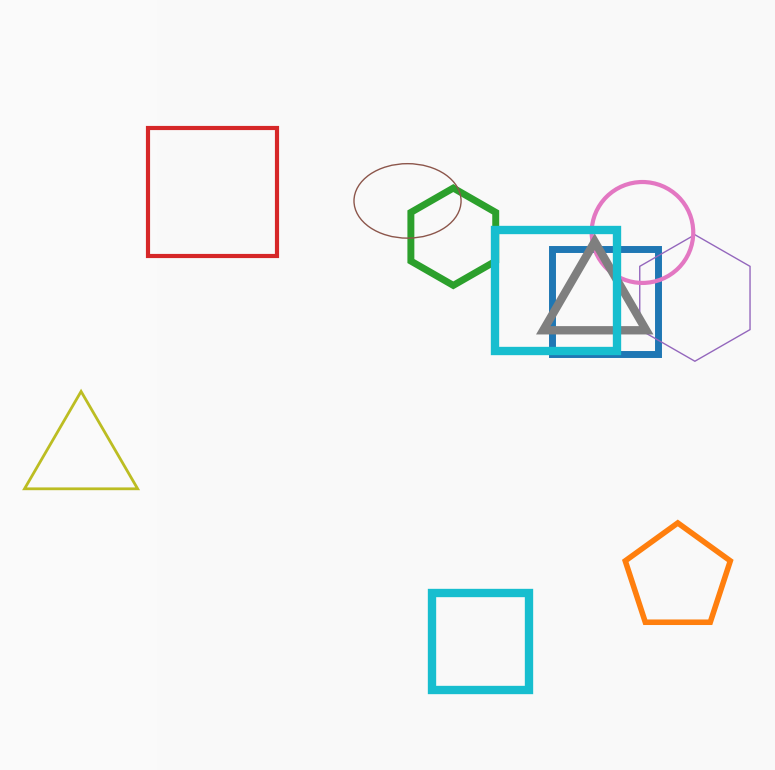[{"shape": "square", "thickness": 2.5, "radius": 0.34, "center": [0.781, 0.608]}, {"shape": "pentagon", "thickness": 2, "radius": 0.36, "center": [0.875, 0.25]}, {"shape": "hexagon", "thickness": 2.5, "radius": 0.32, "center": [0.585, 0.693]}, {"shape": "square", "thickness": 1.5, "radius": 0.42, "center": [0.275, 0.751]}, {"shape": "hexagon", "thickness": 0.5, "radius": 0.41, "center": [0.897, 0.613]}, {"shape": "oval", "thickness": 0.5, "radius": 0.35, "center": [0.526, 0.739]}, {"shape": "circle", "thickness": 1.5, "radius": 0.33, "center": [0.829, 0.698]}, {"shape": "triangle", "thickness": 3, "radius": 0.38, "center": [0.767, 0.609]}, {"shape": "triangle", "thickness": 1, "radius": 0.42, "center": [0.105, 0.407]}, {"shape": "square", "thickness": 3, "radius": 0.31, "center": [0.62, 0.167]}, {"shape": "square", "thickness": 3, "radius": 0.39, "center": [0.717, 0.622]}]